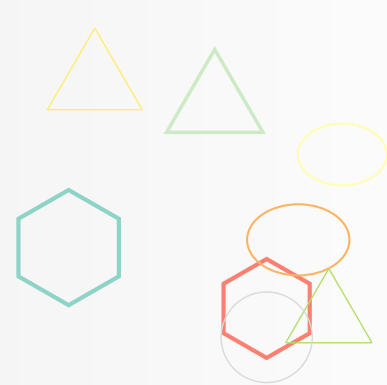[{"shape": "hexagon", "thickness": 3, "radius": 0.75, "center": [0.177, 0.357]}, {"shape": "oval", "thickness": 1.5, "radius": 0.57, "center": [0.884, 0.599]}, {"shape": "hexagon", "thickness": 3, "radius": 0.64, "center": [0.688, 0.199]}, {"shape": "oval", "thickness": 1.5, "radius": 0.66, "center": [0.77, 0.377]}, {"shape": "triangle", "thickness": 1, "radius": 0.64, "center": [0.849, 0.174]}, {"shape": "circle", "thickness": 1, "radius": 0.59, "center": [0.688, 0.124]}, {"shape": "triangle", "thickness": 2.5, "radius": 0.72, "center": [0.554, 0.728]}, {"shape": "triangle", "thickness": 1, "radius": 0.71, "center": [0.245, 0.786]}]